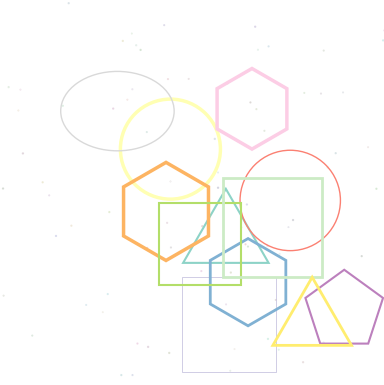[{"shape": "triangle", "thickness": 1.5, "radius": 0.64, "center": [0.587, 0.381]}, {"shape": "circle", "thickness": 2.5, "radius": 0.65, "center": [0.443, 0.613]}, {"shape": "square", "thickness": 0.5, "radius": 0.61, "center": [0.595, 0.157]}, {"shape": "circle", "thickness": 1, "radius": 0.65, "center": [0.754, 0.479]}, {"shape": "hexagon", "thickness": 2, "radius": 0.57, "center": [0.644, 0.267]}, {"shape": "hexagon", "thickness": 2.5, "radius": 0.64, "center": [0.431, 0.451]}, {"shape": "square", "thickness": 1.5, "radius": 0.54, "center": [0.52, 0.366]}, {"shape": "hexagon", "thickness": 2.5, "radius": 0.52, "center": [0.655, 0.717]}, {"shape": "oval", "thickness": 1, "radius": 0.74, "center": [0.305, 0.711]}, {"shape": "pentagon", "thickness": 1.5, "radius": 0.53, "center": [0.894, 0.193]}, {"shape": "square", "thickness": 2, "radius": 0.64, "center": [0.708, 0.41]}, {"shape": "triangle", "thickness": 2, "radius": 0.59, "center": [0.811, 0.162]}]